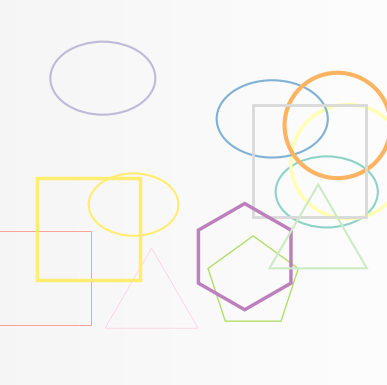[{"shape": "oval", "thickness": 1.5, "radius": 0.66, "center": [0.843, 0.502]}, {"shape": "circle", "thickness": 2.5, "radius": 0.74, "center": [0.898, 0.58]}, {"shape": "oval", "thickness": 1.5, "radius": 0.68, "center": [0.265, 0.797]}, {"shape": "square", "thickness": 0.5, "radius": 0.61, "center": [0.111, 0.278]}, {"shape": "oval", "thickness": 1.5, "radius": 0.72, "center": [0.702, 0.691]}, {"shape": "circle", "thickness": 3, "radius": 0.68, "center": [0.871, 0.674]}, {"shape": "pentagon", "thickness": 1, "radius": 0.61, "center": [0.653, 0.265]}, {"shape": "triangle", "thickness": 0.5, "radius": 0.69, "center": [0.391, 0.217]}, {"shape": "square", "thickness": 2, "radius": 0.73, "center": [0.798, 0.583]}, {"shape": "hexagon", "thickness": 2.5, "radius": 0.69, "center": [0.631, 0.333]}, {"shape": "triangle", "thickness": 1.5, "radius": 0.73, "center": [0.821, 0.376]}, {"shape": "oval", "thickness": 1.5, "radius": 0.58, "center": [0.345, 0.469]}, {"shape": "square", "thickness": 2.5, "radius": 0.67, "center": [0.228, 0.406]}]